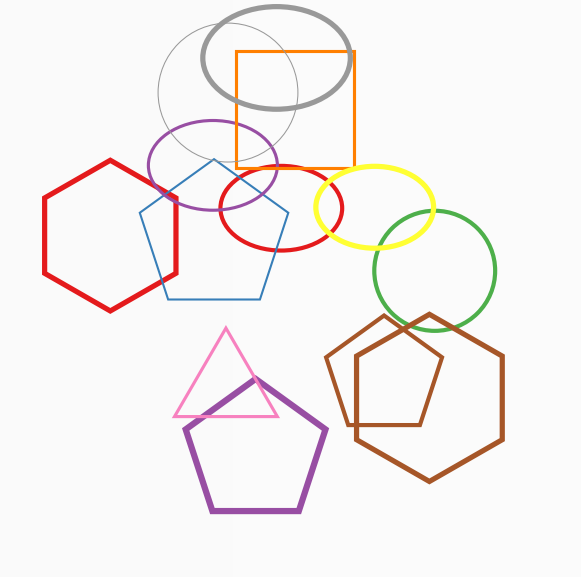[{"shape": "hexagon", "thickness": 2.5, "radius": 0.65, "center": [0.19, 0.591]}, {"shape": "oval", "thickness": 2, "radius": 0.52, "center": [0.484, 0.639]}, {"shape": "pentagon", "thickness": 1, "radius": 0.67, "center": [0.368, 0.589]}, {"shape": "circle", "thickness": 2, "radius": 0.52, "center": [0.748, 0.53]}, {"shape": "oval", "thickness": 1.5, "radius": 0.55, "center": [0.366, 0.713]}, {"shape": "pentagon", "thickness": 3, "radius": 0.63, "center": [0.44, 0.216]}, {"shape": "square", "thickness": 1.5, "radius": 0.51, "center": [0.508, 0.809]}, {"shape": "oval", "thickness": 2.5, "radius": 0.51, "center": [0.645, 0.64]}, {"shape": "pentagon", "thickness": 2, "radius": 0.52, "center": [0.661, 0.348]}, {"shape": "hexagon", "thickness": 2.5, "radius": 0.72, "center": [0.739, 0.31]}, {"shape": "triangle", "thickness": 1.5, "radius": 0.51, "center": [0.389, 0.329]}, {"shape": "circle", "thickness": 0.5, "radius": 0.6, "center": [0.392, 0.839]}, {"shape": "oval", "thickness": 2.5, "radius": 0.63, "center": [0.476, 0.899]}]